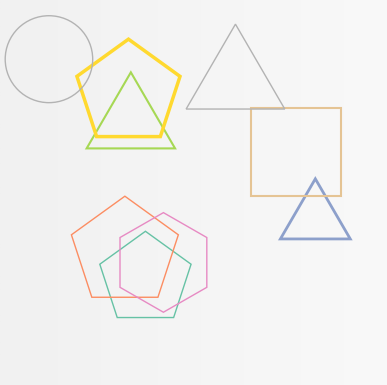[{"shape": "pentagon", "thickness": 1, "radius": 0.62, "center": [0.375, 0.275]}, {"shape": "pentagon", "thickness": 1, "radius": 0.73, "center": [0.322, 0.345]}, {"shape": "triangle", "thickness": 2, "radius": 0.52, "center": [0.814, 0.431]}, {"shape": "hexagon", "thickness": 1, "radius": 0.65, "center": [0.422, 0.318]}, {"shape": "triangle", "thickness": 1.5, "radius": 0.66, "center": [0.338, 0.68]}, {"shape": "pentagon", "thickness": 2.5, "radius": 0.7, "center": [0.332, 0.758]}, {"shape": "square", "thickness": 1.5, "radius": 0.58, "center": [0.764, 0.605]}, {"shape": "circle", "thickness": 1, "radius": 0.56, "center": [0.126, 0.846]}, {"shape": "triangle", "thickness": 1, "radius": 0.73, "center": [0.608, 0.79]}]